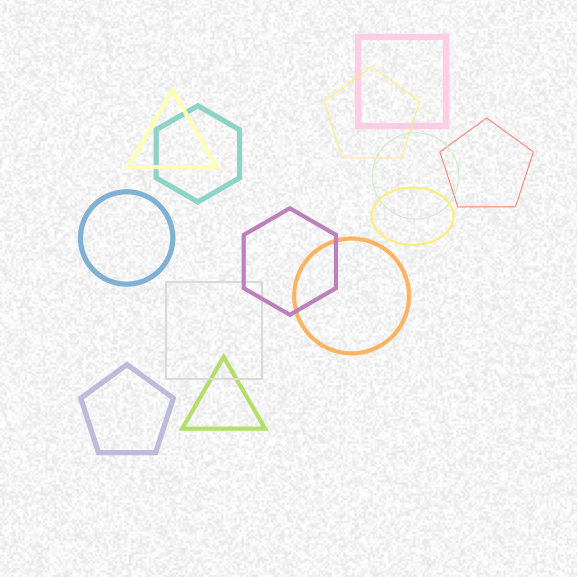[{"shape": "hexagon", "thickness": 2.5, "radius": 0.42, "center": [0.343, 0.733]}, {"shape": "triangle", "thickness": 2, "radius": 0.44, "center": [0.299, 0.754]}, {"shape": "pentagon", "thickness": 2.5, "radius": 0.42, "center": [0.22, 0.284]}, {"shape": "pentagon", "thickness": 0.5, "radius": 0.43, "center": [0.843, 0.71]}, {"shape": "circle", "thickness": 2.5, "radius": 0.4, "center": [0.219, 0.587]}, {"shape": "circle", "thickness": 2, "radius": 0.5, "center": [0.609, 0.487]}, {"shape": "triangle", "thickness": 2, "radius": 0.41, "center": [0.387, 0.298]}, {"shape": "square", "thickness": 3, "radius": 0.38, "center": [0.696, 0.858]}, {"shape": "square", "thickness": 1, "radius": 0.42, "center": [0.371, 0.427]}, {"shape": "hexagon", "thickness": 2, "radius": 0.46, "center": [0.502, 0.546]}, {"shape": "circle", "thickness": 0.5, "radius": 0.37, "center": [0.72, 0.695]}, {"shape": "oval", "thickness": 1, "radius": 0.36, "center": [0.714, 0.625]}, {"shape": "pentagon", "thickness": 0.5, "radius": 0.44, "center": [0.644, 0.796]}]